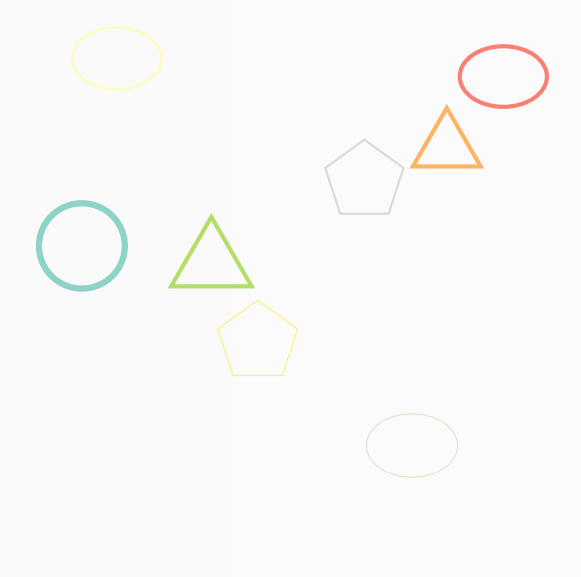[{"shape": "circle", "thickness": 3, "radius": 0.37, "center": [0.141, 0.573]}, {"shape": "oval", "thickness": 1, "radius": 0.38, "center": [0.201, 0.898]}, {"shape": "oval", "thickness": 2, "radius": 0.37, "center": [0.866, 0.867]}, {"shape": "triangle", "thickness": 2, "radius": 0.34, "center": [0.769, 0.745]}, {"shape": "triangle", "thickness": 2, "radius": 0.4, "center": [0.364, 0.543]}, {"shape": "pentagon", "thickness": 1, "radius": 0.35, "center": [0.627, 0.686]}, {"shape": "oval", "thickness": 0.5, "radius": 0.39, "center": [0.709, 0.228]}, {"shape": "pentagon", "thickness": 0.5, "radius": 0.36, "center": [0.443, 0.407]}]